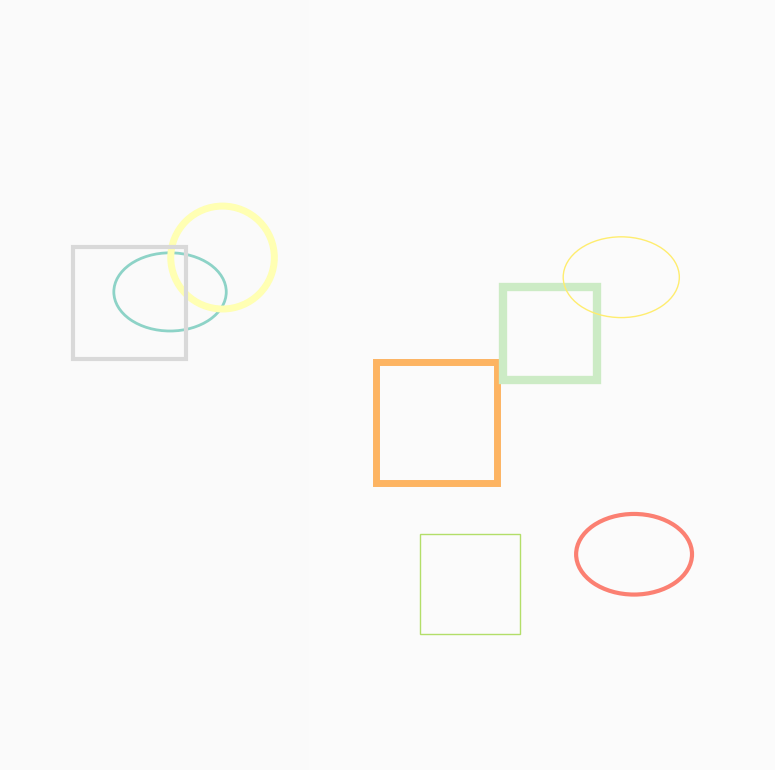[{"shape": "oval", "thickness": 1, "radius": 0.36, "center": [0.219, 0.621]}, {"shape": "circle", "thickness": 2.5, "radius": 0.33, "center": [0.287, 0.666]}, {"shape": "oval", "thickness": 1.5, "radius": 0.37, "center": [0.818, 0.28]}, {"shape": "square", "thickness": 2.5, "radius": 0.39, "center": [0.563, 0.451]}, {"shape": "square", "thickness": 0.5, "radius": 0.32, "center": [0.607, 0.242]}, {"shape": "square", "thickness": 1.5, "radius": 0.36, "center": [0.167, 0.607]}, {"shape": "square", "thickness": 3, "radius": 0.3, "center": [0.71, 0.567]}, {"shape": "oval", "thickness": 0.5, "radius": 0.37, "center": [0.802, 0.64]}]